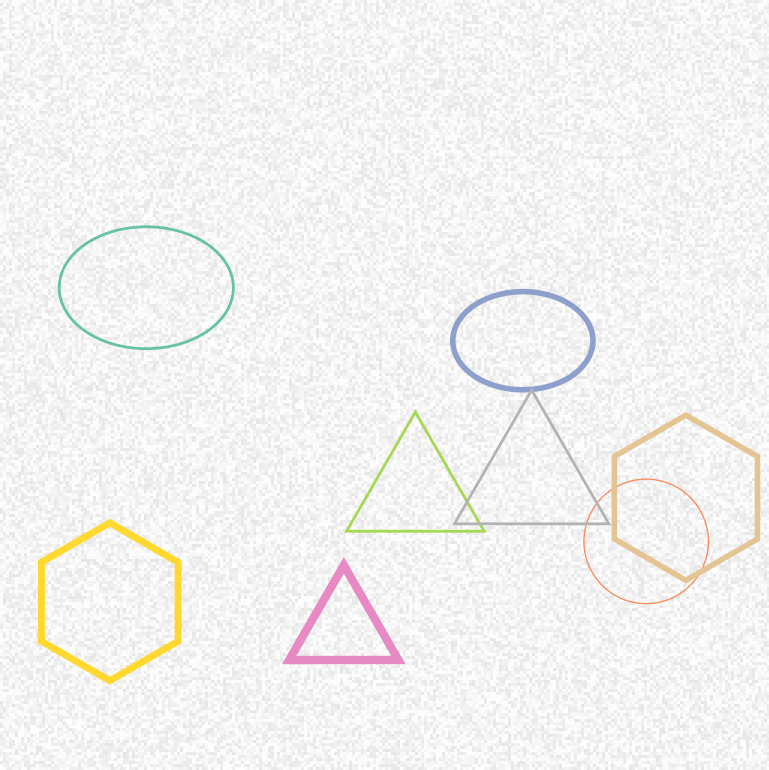[{"shape": "oval", "thickness": 1, "radius": 0.57, "center": [0.19, 0.626]}, {"shape": "circle", "thickness": 0.5, "radius": 0.4, "center": [0.839, 0.297]}, {"shape": "oval", "thickness": 2, "radius": 0.46, "center": [0.679, 0.558]}, {"shape": "triangle", "thickness": 3, "radius": 0.41, "center": [0.446, 0.184]}, {"shape": "triangle", "thickness": 1, "radius": 0.52, "center": [0.539, 0.362]}, {"shape": "hexagon", "thickness": 2.5, "radius": 0.51, "center": [0.143, 0.219]}, {"shape": "hexagon", "thickness": 2, "radius": 0.54, "center": [0.891, 0.354]}, {"shape": "triangle", "thickness": 1, "radius": 0.58, "center": [0.69, 0.378]}]